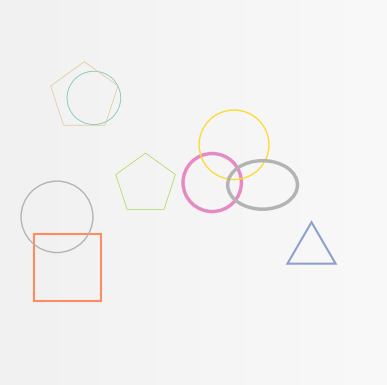[{"shape": "circle", "thickness": 0.5, "radius": 0.35, "center": [0.242, 0.746]}, {"shape": "square", "thickness": 1.5, "radius": 0.43, "center": [0.174, 0.306]}, {"shape": "triangle", "thickness": 1.5, "radius": 0.36, "center": [0.804, 0.351]}, {"shape": "circle", "thickness": 2.5, "radius": 0.38, "center": [0.548, 0.526]}, {"shape": "pentagon", "thickness": 0.5, "radius": 0.4, "center": [0.376, 0.521]}, {"shape": "circle", "thickness": 1, "radius": 0.45, "center": [0.604, 0.624]}, {"shape": "pentagon", "thickness": 0.5, "radius": 0.46, "center": [0.218, 0.749]}, {"shape": "circle", "thickness": 1, "radius": 0.46, "center": [0.147, 0.437]}, {"shape": "oval", "thickness": 2.5, "radius": 0.45, "center": [0.678, 0.52]}]